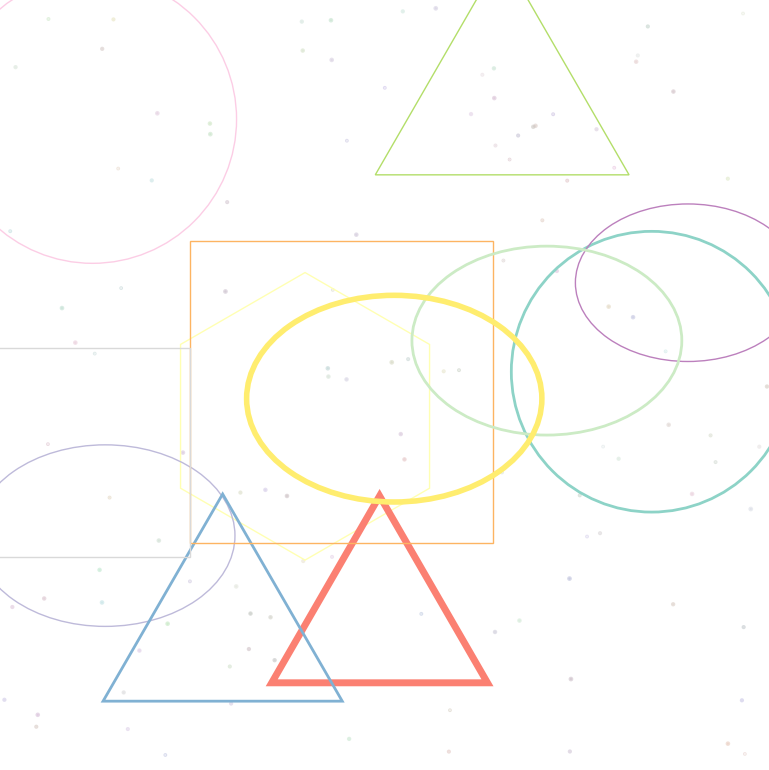[{"shape": "circle", "thickness": 1, "radius": 0.91, "center": [0.846, 0.517]}, {"shape": "hexagon", "thickness": 0.5, "radius": 0.93, "center": [0.396, 0.459]}, {"shape": "oval", "thickness": 0.5, "radius": 0.84, "center": [0.137, 0.304]}, {"shape": "triangle", "thickness": 2.5, "radius": 0.81, "center": [0.493, 0.194]}, {"shape": "triangle", "thickness": 1, "radius": 0.9, "center": [0.289, 0.179]}, {"shape": "square", "thickness": 0.5, "radius": 0.98, "center": [0.444, 0.491]}, {"shape": "triangle", "thickness": 0.5, "radius": 0.95, "center": [0.652, 0.868]}, {"shape": "circle", "thickness": 0.5, "radius": 0.94, "center": [0.12, 0.845]}, {"shape": "square", "thickness": 0.5, "radius": 0.68, "center": [0.111, 0.412]}, {"shape": "oval", "thickness": 0.5, "radius": 0.73, "center": [0.893, 0.633]}, {"shape": "oval", "thickness": 1, "radius": 0.88, "center": [0.71, 0.558]}, {"shape": "oval", "thickness": 2, "radius": 0.96, "center": [0.512, 0.482]}]